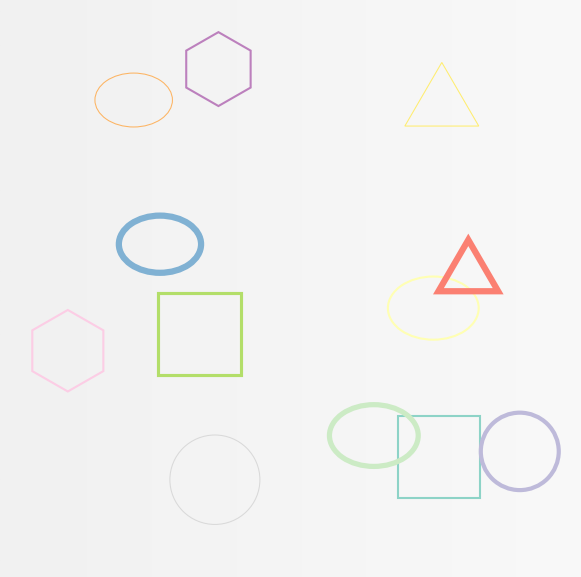[{"shape": "square", "thickness": 1, "radius": 0.35, "center": [0.755, 0.208]}, {"shape": "oval", "thickness": 1, "radius": 0.39, "center": [0.745, 0.466]}, {"shape": "circle", "thickness": 2, "radius": 0.34, "center": [0.894, 0.218]}, {"shape": "triangle", "thickness": 3, "radius": 0.3, "center": [0.806, 0.524]}, {"shape": "oval", "thickness": 3, "radius": 0.35, "center": [0.275, 0.576]}, {"shape": "oval", "thickness": 0.5, "radius": 0.33, "center": [0.23, 0.826]}, {"shape": "square", "thickness": 1.5, "radius": 0.36, "center": [0.343, 0.42]}, {"shape": "hexagon", "thickness": 1, "radius": 0.35, "center": [0.117, 0.392]}, {"shape": "circle", "thickness": 0.5, "radius": 0.39, "center": [0.37, 0.168]}, {"shape": "hexagon", "thickness": 1, "radius": 0.32, "center": [0.376, 0.88]}, {"shape": "oval", "thickness": 2.5, "radius": 0.38, "center": [0.643, 0.245]}, {"shape": "triangle", "thickness": 0.5, "radius": 0.37, "center": [0.76, 0.818]}]